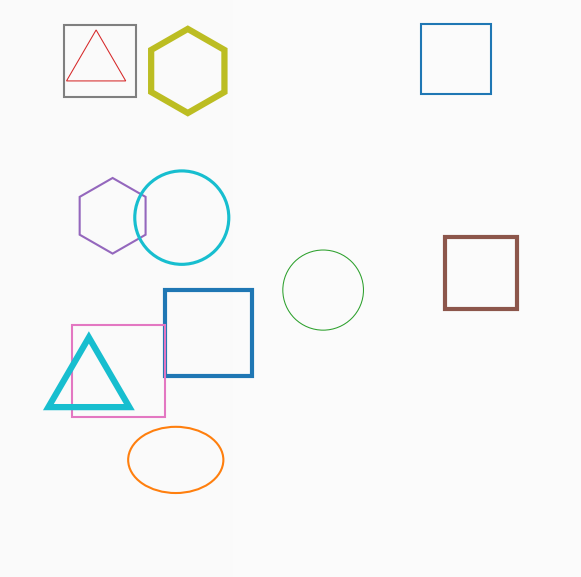[{"shape": "square", "thickness": 1, "radius": 0.3, "center": [0.784, 0.897]}, {"shape": "square", "thickness": 2, "radius": 0.37, "center": [0.359, 0.422]}, {"shape": "oval", "thickness": 1, "radius": 0.41, "center": [0.302, 0.203]}, {"shape": "circle", "thickness": 0.5, "radius": 0.35, "center": [0.556, 0.497]}, {"shape": "triangle", "thickness": 0.5, "radius": 0.29, "center": [0.165, 0.888]}, {"shape": "hexagon", "thickness": 1, "radius": 0.33, "center": [0.194, 0.625]}, {"shape": "square", "thickness": 2, "radius": 0.31, "center": [0.828, 0.526]}, {"shape": "square", "thickness": 1, "radius": 0.4, "center": [0.204, 0.356]}, {"shape": "square", "thickness": 1, "radius": 0.31, "center": [0.172, 0.893]}, {"shape": "hexagon", "thickness": 3, "radius": 0.36, "center": [0.323, 0.876]}, {"shape": "triangle", "thickness": 3, "radius": 0.4, "center": [0.153, 0.334]}, {"shape": "circle", "thickness": 1.5, "radius": 0.4, "center": [0.313, 0.622]}]